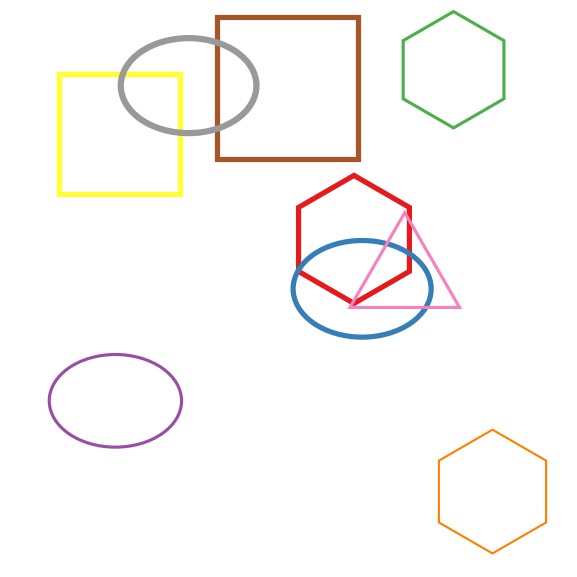[{"shape": "hexagon", "thickness": 2.5, "radius": 0.55, "center": [0.613, 0.585]}, {"shape": "oval", "thickness": 2.5, "radius": 0.6, "center": [0.627, 0.499]}, {"shape": "hexagon", "thickness": 1.5, "radius": 0.5, "center": [0.785, 0.878]}, {"shape": "oval", "thickness": 1.5, "radius": 0.57, "center": [0.2, 0.305]}, {"shape": "hexagon", "thickness": 1, "radius": 0.54, "center": [0.853, 0.148]}, {"shape": "square", "thickness": 2.5, "radius": 0.52, "center": [0.207, 0.767]}, {"shape": "square", "thickness": 2.5, "radius": 0.61, "center": [0.498, 0.847]}, {"shape": "triangle", "thickness": 1.5, "radius": 0.55, "center": [0.701, 0.522]}, {"shape": "oval", "thickness": 3, "radius": 0.59, "center": [0.327, 0.851]}]